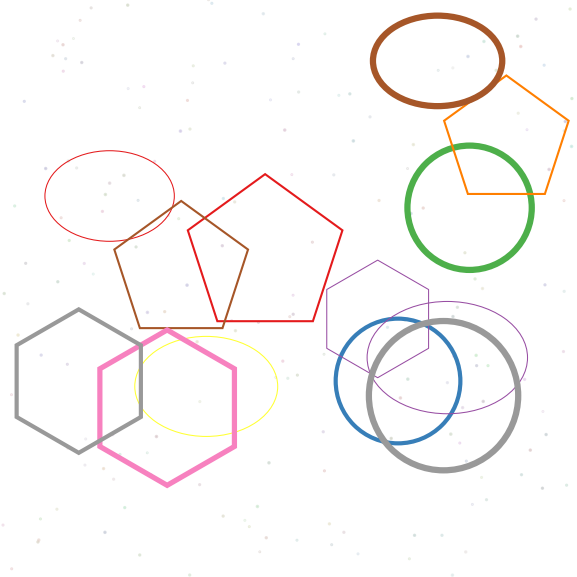[{"shape": "oval", "thickness": 0.5, "radius": 0.56, "center": [0.19, 0.66]}, {"shape": "pentagon", "thickness": 1, "radius": 0.7, "center": [0.459, 0.557]}, {"shape": "circle", "thickness": 2, "radius": 0.54, "center": [0.689, 0.339]}, {"shape": "circle", "thickness": 3, "radius": 0.54, "center": [0.813, 0.639]}, {"shape": "hexagon", "thickness": 0.5, "radius": 0.51, "center": [0.654, 0.447]}, {"shape": "oval", "thickness": 0.5, "radius": 0.69, "center": [0.775, 0.38]}, {"shape": "pentagon", "thickness": 1, "radius": 0.57, "center": [0.877, 0.755]}, {"shape": "oval", "thickness": 0.5, "radius": 0.62, "center": [0.357, 0.33]}, {"shape": "oval", "thickness": 3, "radius": 0.56, "center": [0.758, 0.894]}, {"shape": "pentagon", "thickness": 1, "radius": 0.61, "center": [0.314, 0.529]}, {"shape": "hexagon", "thickness": 2.5, "radius": 0.67, "center": [0.289, 0.293]}, {"shape": "hexagon", "thickness": 2, "radius": 0.62, "center": [0.136, 0.339]}, {"shape": "circle", "thickness": 3, "radius": 0.65, "center": [0.768, 0.314]}]